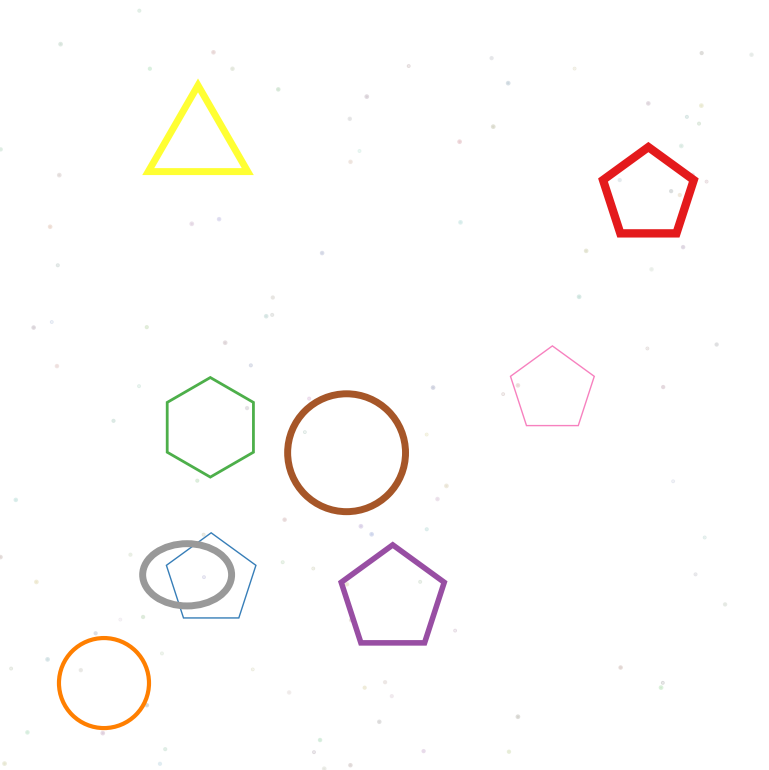[{"shape": "pentagon", "thickness": 3, "radius": 0.31, "center": [0.842, 0.747]}, {"shape": "pentagon", "thickness": 0.5, "radius": 0.31, "center": [0.274, 0.247]}, {"shape": "hexagon", "thickness": 1, "radius": 0.32, "center": [0.273, 0.445]}, {"shape": "pentagon", "thickness": 2, "radius": 0.35, "center": [0.51, 0.222]}, {"shape": "circle", "thickness": 1.5, "radius": 0.29, "center": [0.135, 0.113]}, {"shape": "triangle", "thickness": 2.5, "radius": 0.37, "center": [0.257, 0.814]}, {"shape": "circle", "thickness": 2.5, "radius": 0.38, "center": [0.45, 0.412]}, {"shape": "pentagon", "thickness": 0.5, "radius": 0.29, "center": [0.717, 0.494]}, {"shape": "oval", "thickness": 2.5, "radius": 0.29, "center": [0.243, 0.253]}]